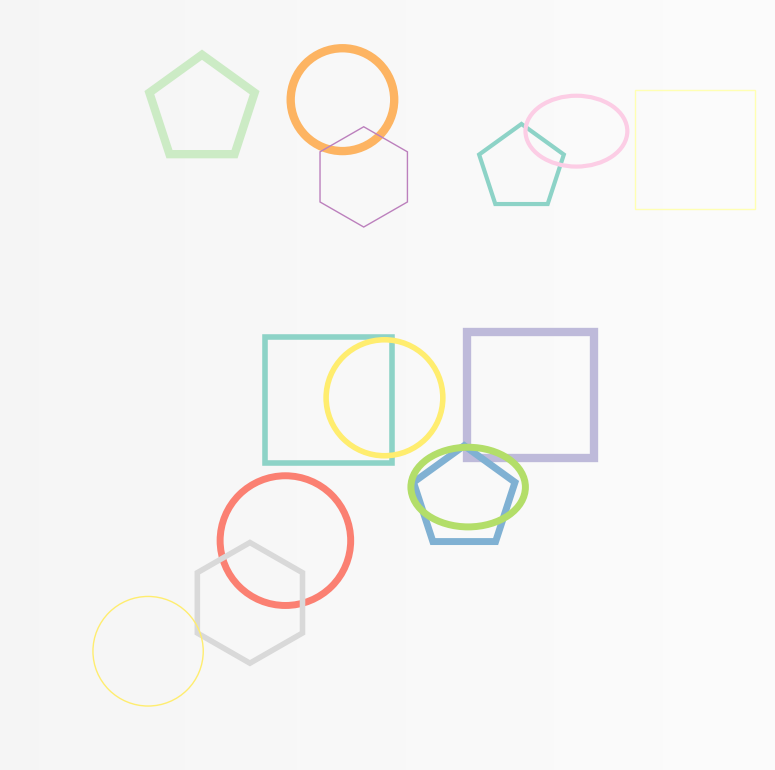[{"shape": "pentagon", "thickness": 1.5, "radius": 0.29, "center": [0.673, 0.782]}, {"shape": "square", "thickness": 2, "radius": 0.41, "center": [0.424, 0.48]}, {"shape": "square", "thickness": 0.5, "radius": 0.39, "center": [0.896, 0.806]}, {"shape": "square", "thickness": 3, "radius": 0.41, "center": [0.685, 0.487]}, {"shape": "circle", "thickness": 2.5, "radius": 0.42, "center": [0.368, 0.298]}, {"shape": "pentagon", "thickness": 2.5, "radius": 0.34, "center": [0.599, 0.352]}, {"shape": "circle", "thickness": 3, "radius": 0.33, "center": [0.442, 0.871]}, {"shape": "oval", "thickness": 2.5, "radius": 0.37, "center": [0.604, 0.367]}, {"shape": "oval", "thickness": 1.5, "radius": 0.33, "center": [0.744, 0.83]}, {"shape": "hexagon", "thickness": 2, "radius": 0.39, "center": [0.322, 0.217]}, {"shape": "hexagon", "thickness": 0.5, "radius": 0.33, "center": [0.469, 0.77]}, {"shape": "pentagon", "thickness": 3, "radius": 0.36, "center": [0.261, 0.858]}, {"shape": "circle", "thickness": 0.5, "radius": 0.36, "center": [0.191, 0.154]}, {"shape": "circle", "thickness": 2, "radius": 0.38, "center": [0.496, 0.483]}]